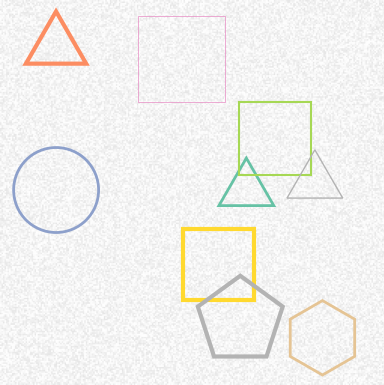[{"shape": "triangle", "thickness": 2, "radius": 0.41, "center": [0.64, 0.507]}, {"shape": "triangle", "thickness": 3, "radius": 0.45, "center": [0.146, 0.88]}, {"shape": "circle", "thickness": 2, "radius": 0.55, "center": [0.146, 0.506]}, {"shape": "square", "thickness": 0.5, "radius": 0.56, "center": [0.472, 0.847]}, {"shape": "square", "thickness": 1.5, "radius": 0.47, "center": [0.714, 0.64]}, {"shape": "square", "thickness": 3, "radius": 0.46, "center": [0.568, 0.313]}, {"shape": "hexagon", "thickness": 2, "radius": 0.48, "center": [0.838, 0.123]}, {"shape": "triangle", "thickness": 1, "radius": 0.42, "center": [0.818, 0.527]}, {"shape": "pentagon", "thickness": 3, "radius": 0.58, "center": [0.624, 0.168]}]